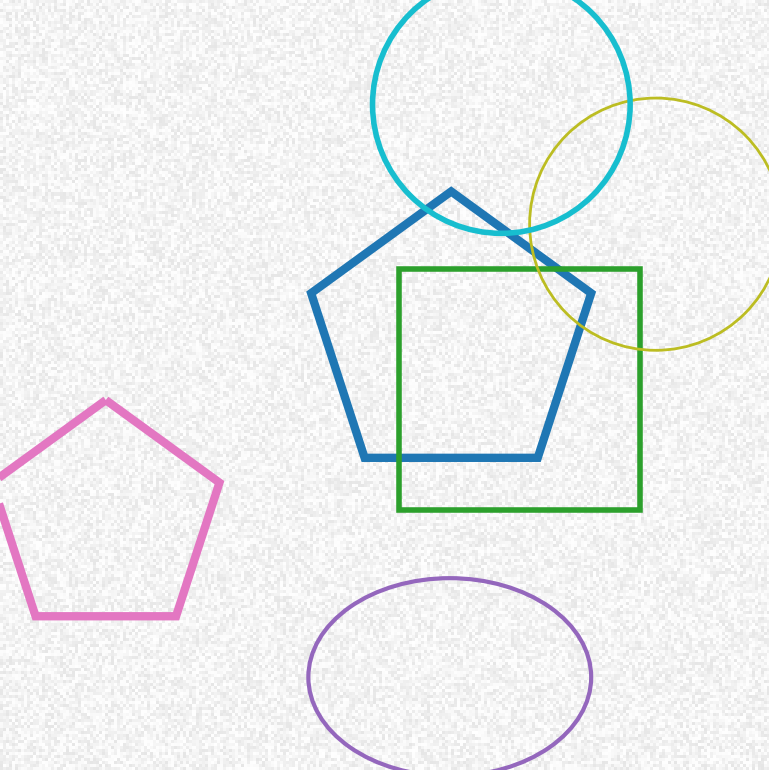[{"shape": "pentagon", "thickness": 3, "radius": 0.96, "center": [0.586, 0.56]}, {"shape": "square", "thickness": 2, "radius": 0.78, "center": [0.674, 0.494]}, {"shape": "oval", "thickness": 1.5, "radius": 0.92, "center": [0.584, 0.121]}, {"shape": "pentagon", "thickness": 3, "radius": 0.78, "center": [0.137, 0.325]}, {"shape": "circle", "thickness": 1, "radius": 0.82, "center": [0.852, 0.709]}, {"shape": "circle", "thickness": 2, "radius": 0.84, "center": [0.651, 0.864]}]